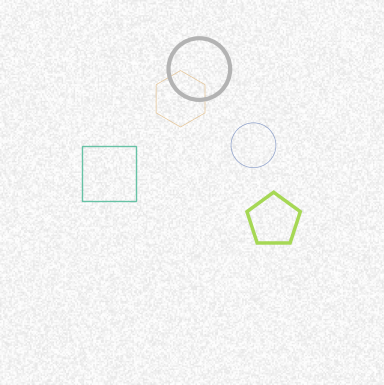[{"shape": "square", "thickness": 1, "radius": 0.35, "center": [0.283, 0.549]}, {"shape": "circle", "thickness": 0.5, "radius": 0.29, "center": [0.658, 0.623]}, {"shape": "pentagon", "thickness": 2.5, "radius": 0.36, "center": [0.711, 0.428]}, {"shape": "hexagon", "thickness": 0.5, "radius": 0.37, "center": [0.469, 0.743]}, {"shape": "circle", "thickness": 3, "radius": 0.4, "center": [0.518, 0.821]}]